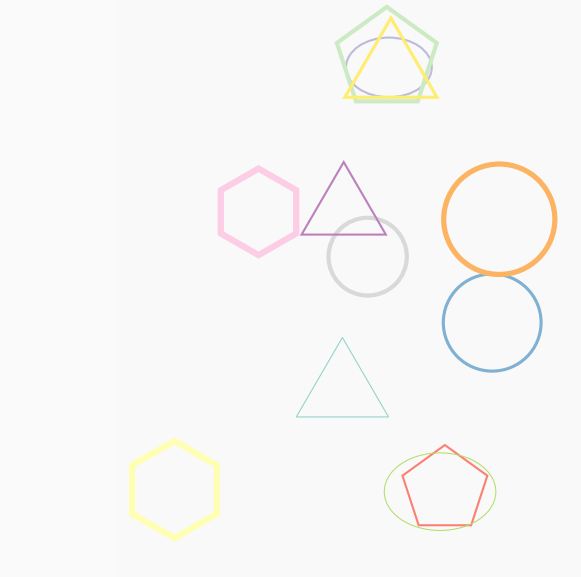[{"shape": "triangle", "thickness": 0.5, "radius": 0.46, "center": [0.589, 0.323]}, {"shape": "hexagon", "thickness": 3, "radius": 0.42, "center": [0.3, 0.151]}, {"shape": "oval", "thickness": 1, "radius": 0.37, "center": [0.669, 0.882]}, {"shape": "pentagon", "thickness": 1, "radius": 0.38, "center": [0.765, 0.152]}, {"shape": "circle", "thickness": 1.5, "radius": 0.42, "center": [0.847, 0.441]}, {"shape": "circle", "thickness": 2.5, "radius": 0.48, "center": [0.859, 0.62]}, {"shape": "oval", "thickness": 0.5, "radius": 0.48, "center": [0.757, 0.148]}, {"shape": "hexagon", "thickness": 3, "radius": 0.37, "center": [0.445, 0.632]}, {"shape": "circle", "thickness": 2, "radius": 0.34, "center": [0.633, 0.555]}, {"shape": "triangle", "thickness": 1, "radius": 0.42, "center": [0.591, 0.635]}, {"shape": "pentagon", "thickness": 2, "radius": 0.45, "center": [0.666, 0.897]}, {"shape": "triangle", "thickness": 1.5, "radius": 0.46, "center": [0.673, 0.876]}]